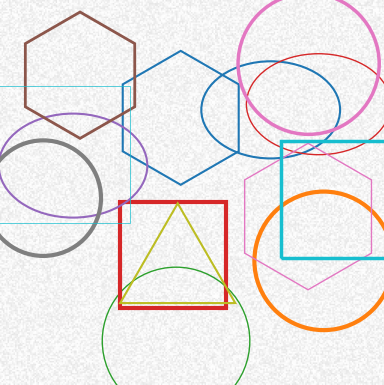[{"shape": "oval", "thickness": 1.5, "radius": 0.9, "center": [0.703, 0.715]}, {"shape": "hexagon", "thickness": 1.5, "radius": 0.87, "center": [0.469, 0.694]}, {"shape": "circle", "thickness": 3, "radius": 0.9, "center": [0.841, 0.322]}, {"shape": "circle", "thickness": 1, "radius": 0.96, "center": [0.457, 0.114]}, {"shape": "square", "thickness": 3, "radius": 0.69, "center": [0.449, 0.337]}, {"shape": "oval", "thickness": 1, "radius": 0.94, "center": [0.827, 0.729]}, {"shape": "oval", "thickness": 1.5, "radius": 0.96, "center": [0.19, 0.57]}, {"shape": "hexagon", "thickness": 2, "radius": 0.82, "center": [0.208, 0.805]}, {"shape": "circle", "thickness": 2.5, "radius": 0.92, "center": [0.802, 0.834]}, {"shape": "hexagon", "thickness": 1, "radius": 0.95, "center": [0.8, 0.438]}, {"shape": "circle", "thickness": 3, "radius": 0.75, "center": [0.112, 0.485]}, {"shape": "triangle", "thickness": 1.5, "radius": 0.86, "center": [0.462, 0.299]}, {"shape": "square", "thickness": 0.5, "radius": 0.89, "center": [0.159, 0.598]}, {"shape": "square", "thickness": 2.5, "radius": 0.76, "center": [0.883, 0.482]}]